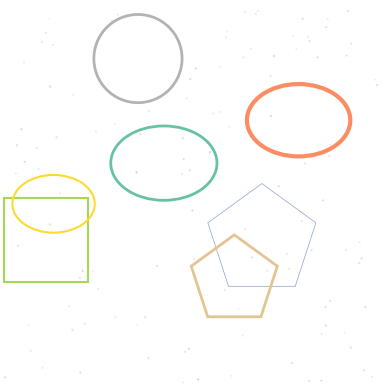[{"shape": "oval", "thickness": 2, "radius": 0.69, "center": [0.426, 0.576]}, {"shape": "oval", "thickness": 3, "radius": 0.67, "center": [0.776, 0.688]}, {"shape": "pentagon", "thickness": 0.5, "radius": 0.74, "center": [0.68, 0.376]}, {"shape": "square", "thickness": 1.5, "radius": 0.55, "center": [0.12, 0.377]}, {"shape": "oval", "thickness": 1.5, "radius": 0.54, "center": [0.139, 0.471]}, {"shape": "pentagon", "thickness": 2, "radius": 0.59, "center": [0.609, 0.272]}, {"shape": "circle", "thickness": 2, "radius": 0.57, "center": [0.358, 0.848]}]